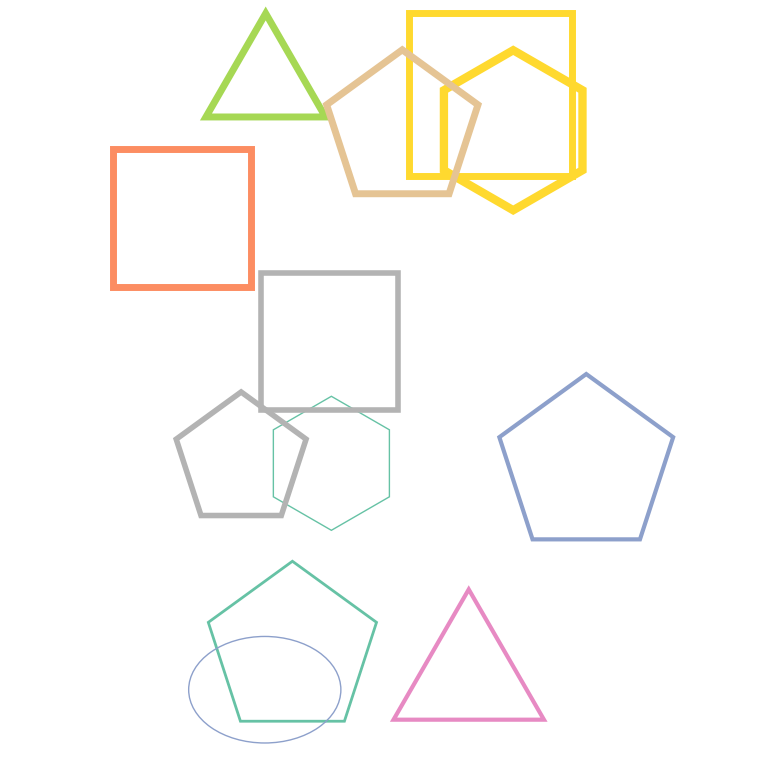[{"shape": "hexagon", "thickness": 0.5, "radius": 0.44, "center": [0.43, 0.398]}, {"shape": "pentagon", "thickness": 1, "radius": 0.57, "center": [0.38, 0.156]}, {"shape": "square", "thickness": 2.5, "radius": 0.45, "center": [0.236, 0.717]}, {"shape": "oval", "thickness": 0.5, "radius": 0.49, "center": [0.344, 0.104]}, {"shape": "pentagon", "thickness": 1.5, "radius": 0.59, "center": [0.761, 0.396]}, {"shape": "triangle", "thickness": 1.5, "radius": 0.56, "center": [0.609, 0.122]}, {"shape": "triangle", "thickness": 2.5, "radius": 0.45, "center": [0.345, 0.893]}, {"shape": "hexagon", "thickness": 3, "radius": 0.52, "center": [0.666, 0.831]}, {"shape": "square", "thickness": 2.5, "radius": 0.53, "center": [0.637, 0.878]}, {"shape": "pentagon", "thickness": 2.5, "radius": 0.52, "center": [0.522, 0.832]}, {"shape": "square", "thickness": 2, "radius": 0.45, "center": [0.428, 0.556]}, {"shape": "pentagon", "thickness": 2, "radius": 0.44, "center": [0.313, 0.402]}]